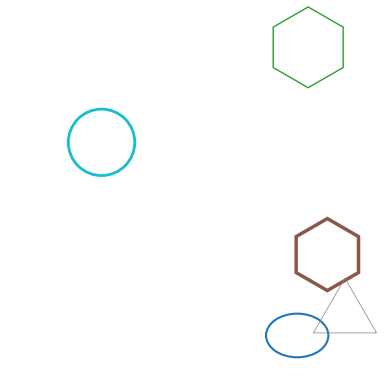[{"shape": "oval", "thickness": 1.5, "radius": 0.4, "center": [0.772, 0.129]}, {"shape": "hexagon", "thickness": 1, "radius": 0.52, "center": [0.8, 0.877]}, {"shape": "hexagon", "thickness": 2.5, "radius": 0.47, "center": [0.85, 0.339]}, {"shape": "triangle", "thickness": 0.5, "radius": 0.47, "center": [0.896, 0.183]}, {"shape": "circle", "thickness": 2, "radius": 0.43, "center": [0.264, 0.63]}]